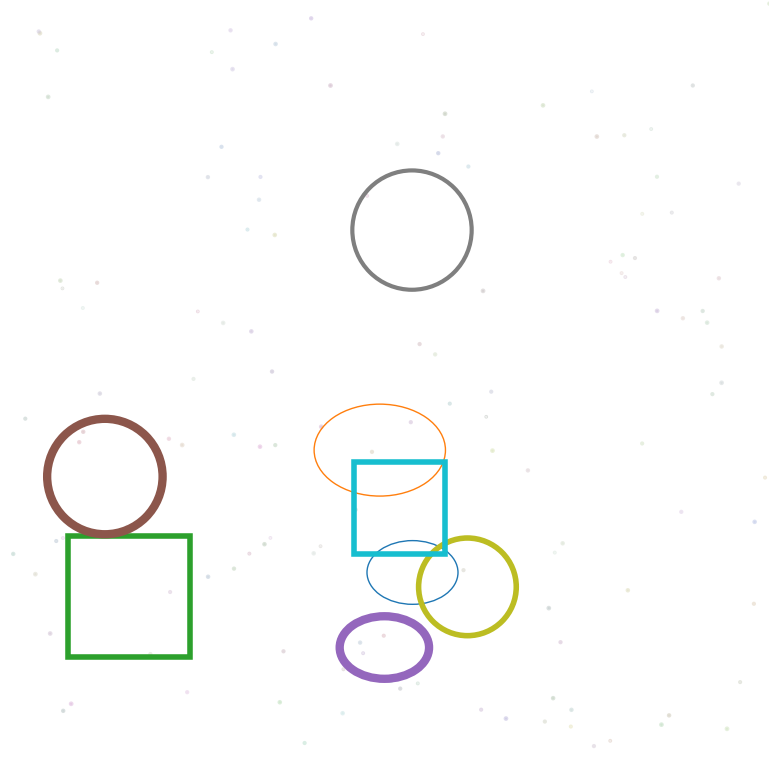[{"shape": "oval", "thickness": 0.5, "radius": 0.3, "center": [0.536, 0.257]}, {"shape": "oval", "thickness": 0.5, "radius": 0.43, "center": [0.493, 0.415]}, {"shape": "square", "thickness": 2, "radius": 0.39, "center": [0.168, 0.225]}, {"shape": "oval", "thickness": 3, "radius": 0.29, "center": [0.499, 0.159]}, {"shape": "circle", "thickness": 3, "radius": 0.37, "center": [0.136, 0.381]}, {"shape": "circle", "thickness": 1.5, "radius": 0.39, "center": [0.535, 0.701]}, {"shape": "circle", "thickness": 2, "radius": 0.32, "center": [0.607, 0.238]}, {"shape": "square", "thickness": 2, "radius": 0.3, "center": [0.519, 0.34]}]